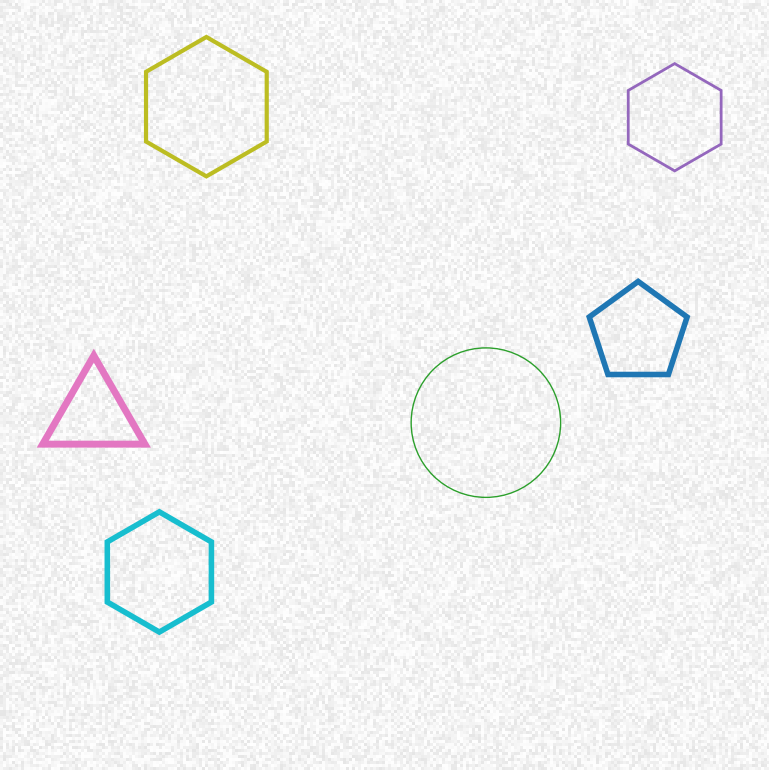[{"shape": "pentagon", "thickness": 2, "radius": 0.33, "center": [0.829, 0.568]}, {"shape": "circle", "thickness": 0.5, "radius": 0.49, "center": [0.631, 0.451]}, {"shape": "hexagon", "thickness": 1, "radius": 0.35, "center": [0.876, 0.848]}, {"shape": "triangle", "thickness": 2.5, "radius": 0.38, "center": [0.122, 0.462]}, {"shape": "hexagon", "thickness": 1.5, "radius": 0.45, "center": [0.268, 0.861]}, {"shape": "hexagon", "thickness": 2, "radius": 0.39, "center": [0.207, 0.257]}]